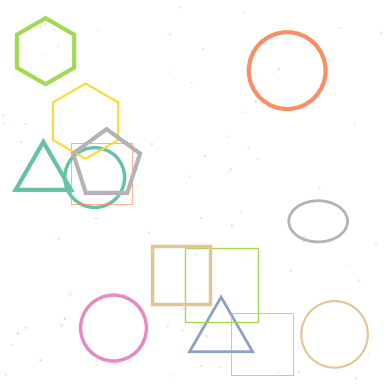[{"shape": "triangle", "thickness": 3, "radius": 0.42, "center": [0.113, 0.548]}, {"shape": "circle", "thickness": 2.5, "radius": 0.39, "center": [0.246, 0.539]}, {"shape": "circle", "thickness": 3, "radius": 0.5, "center": [0.746, 0.817]}, {"shape": "square", "thickness": 0.5, "radius": 0.4, "center": [0.263, 0.55]}, {"shape": "triangle", "thickness": 2, "radius": 0.47, "center": [0.574, 0.134]}, {"shape": "square", "thickness": 0.5, "radius": 0.4, "center": [0.68, 0.107]}, {"shape": "circle", "thickness": 2.5, "radius": 0.43, "center": [0.295, 0.148]}, {"shape": "square", "thickness": 1, "radius": 0.48, "center": [0.576, 0.26]}, {"shape": "hexagon", "thickness": 3, "radius": 0.43, "center": [0.118, 0.867]}, {"shape": "hexagon", "thickness": 1.5, "radius": 0.49, "center": [0.222, 0.685]}, {"shape": "square", "thickness": 2.5, "radius": 0.38, "center": [0.471, 0.286]}, {"shape": "circle", "thickness": 1.5, "radius": 0.43, "center": [0.869, 0.131]}, {"shape": "oval", "thickness": 2, "radius": 0.38, "center": [0.826, 0.425]}, {"shape": "pentagon", "thickness": 3, "radius": 0.46, "center": [0.277, 0.573]}]